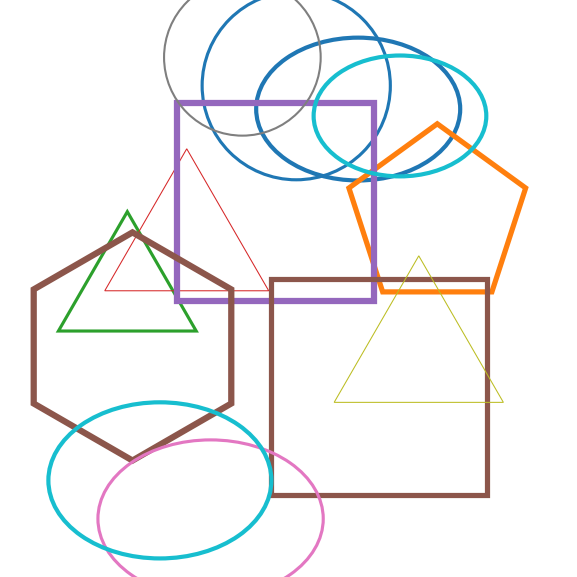[{"shape": "oval", "thickness": 2, "radius": 0.88, "center": [0.62, 0.81]}, {"shape": "circle", "thickness": 1.5, "radius": 0.81, "center": [0.513, 0.851]}, {"shape": "pentagon", "thickness": 2.5, "radius": 0.8, "center": [0.757, 0.624]}, {"shape": "triangle", "thickness": 1.5, "radius": 0.69, "center": [0.22, 0.495]}, {"shape": "triangle", "thickness": 0.5, "radius": 0.82, "center": [0.323, 0.578]}, {"shape": "square", "thickness": 3, "radius": 0.86, "center": [0.477, 0.649]}, {"shape": "hexagon", "thickness": 3, "radius": 0.99, "center": [0.229, 0.399]}, {"shape": "square", "thickness": 2.5, "radius": 0.94, "center": [0.656, 0.33]}, {"shape": "oval", "thickness": 1.5, "radius": 0.98, "center": [0.365, 0.101]}, {"shape": "circle", "thickness": 1, "radius": 0.68, "center": [0.42, 0.9]}, {"shape": "triangle", "thickness": 0.5, "radius": 0.85, "center": [0.725, 0.387]}, {"shape": "oval", "thickness": 2, "radius": 0.97, "center": [0.277, 0.167]}, {"shape": "oval", "thickness": 2, "radius": 0.75, "center": [0.693, 0.798]}]